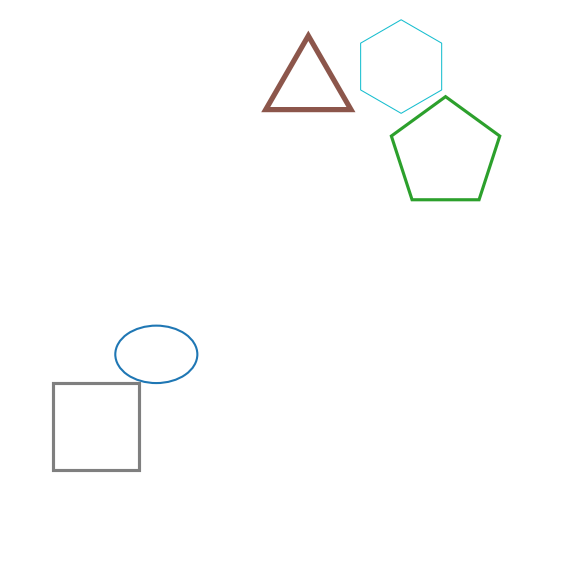[{"shape": "oval", "thickness": 1, "radius": 0.36, "center": [0.271, 0.386]}, {"shape": "pentagon", "thickness": 1.5, "radius": 0.49, "center": [0.772, 0.733]}, {"shape": "triangle", "thickness": 2.5, "radius": 0.43, "center": [0.534, 0.852]}, {"shape": "square", "thickness": 1.5, "radius": 0.37, "center": [0.166, 0.261]}, {"shape": "hexagon", "thickness": 0.5, "radius": 0.41, "center": [0.695, 0.884]}]